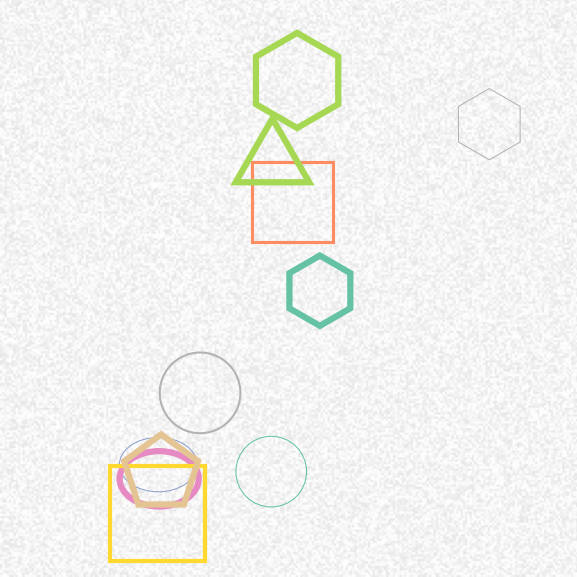[{"shape": "hexagon", "thickness": 3, "radius": 0.3, "center": [0.554, 0.496]}, {"shape": "circle", "thickness": 0.5, "radius": 0.31, "center": [0.47, 0.182]}, {"shape": "square", "thickness": 1.5, "radius": 0.35, "center": [0.506, 0.65]}, {"shape": "oval", "thickness": 0.5, "radius": 0.34, "center": [0.274, 0.195]}, {"shape": "oval", "thickness": 3, "radius": 0.34, "center": [0.276, 0.17]}, {"shape": "hexagon", "thickness": 3, "radius": 0.41, "center": [0.514, 0.86]}, {"shape": "triangle", "thickness": 3, "radius": 0.37, "center": [0.472, 0.72]}, {"shape": "square", "thickness": 2, "radius": 0.41, "center": [0.273, 0.111]}, {"shape": "pentagon", "thickness": 3, "radius": 0.34, "center": [0.279, 0.18]}, {"shape": "circle", "thickness": 1, "radius": 0.35, "center": [0.346, 0.319]}, {"shape": "hexagon", "thickness": 0.5, "radius": 0.31, "center": [0.847, 0.784]}]